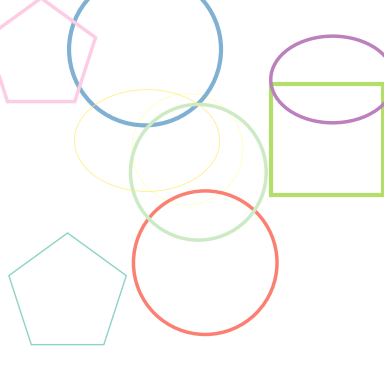[{"shape": "pentagon", "thickness": 1, "radius": 0.8, "center": [0.175, 0.235]}, {"shape": "circle", "thickness": 0.5, "radius": 0.72, "center": [0.487, 0.613]}, {"shape": "circle", "thickness": 2.5, "radius": 0.93, "center": [0.533, 0.318]}, {"shape": "circle", "thickness": 3, "radius": 0.99, "center": [0.377, 0.872]}, {"shape": "square", "thickness": 3, "radius": 0.72, "center": [0.849, 0.638]}, {"shape": "pentagon", "thickness": 2.5, "radius": 0.74, "center": [0.107, 0.856]}, {"shape": "oval", "thickness": 2.5, "radius": 0.8, "center": [0.864, 0.794]}, {"shape": "circle", "thickness": 2.5, "radius": 0.88, "center": [0.515, 0.553]}, {"shape": "oval", "thickness": 0.5, "radius": 0.94, "center": [0.382, 0.635]}]